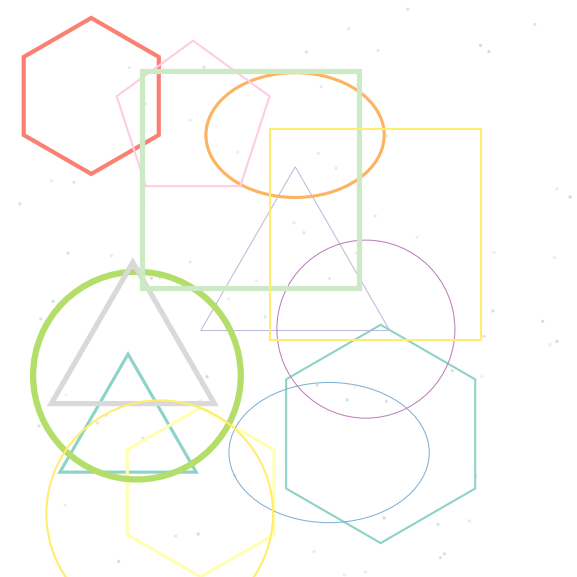[{"shape": "triangle", "thickness": 1.5, "radius": 0.68, "center": [0.222, 0.25]}, {"shape": "hexagon", "thickness": 1, "radius": 0.95, "center": [0.659, 0.248]}, {"shape": "hexagon", "thickness": 1.5, "radius": 0.73, "center": [0.347, 0.147]}, {"shape": "triangle", "thickness": 0.5, "radius": 0.94, "center": [0.511, 0.521]}, {"shape": "hexagon", "thickness": 2, "radius": 0.68, "center": [0.158, 0.833]}, {"shape": "oval", "thickness": 0.5, "radius": 0.87, "center": [0.57, 0.215]}, {"shape": "oval", "thickness": 1.5, "radius": 0.77, "center": [0.511, 0.765]}, {"shape": "circle", "thickness": 3, "radius": 0.9, "center": [0.237, 0.349]}, {"shape": "pentagon", "thickness": 1, "radius": 0.7, "center": [0.334, 0.789]}, {"shape": "triangle", "thickness": 2.5, "radius": 0.82, "center": [0.23, 0.382]}, {"shape": "circle", "thickness": 0.5, "radius": 0.77, "center": [0.634, 0.429]}, {"shape": "square", "thickness": 2.5, "radius": 0.94, "center": [0.434, 0.689]}, {"shape": "square", "thickness": 1, "radius": 0.91, "center": [0.65, 0.593]}, {"shape": "circle", "thickness": 1, "radius": 0.98, "center": [0.277, 0.11]}]